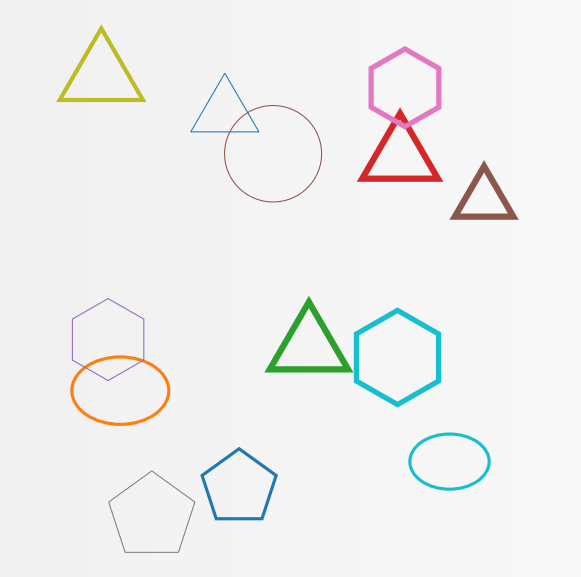[{"shape": "pentagon", "thickness": 1.5, "radius": 0.33, "center": [0.411, 0.155]}, {"shape": "triangle", "thickness": 0.5, "radius": 0.34, "center": [0.387, 0.805]}, {"shape": "oval", "thickness": 1.5, "radius": 0.42, "center": [0.207, 0.323]}, {"shape": "triangle", "thickness": 3, "radius": 0.39, "center": [0.531, 0.398]}, {"shape": "triangle", "thickness": 3, "radius": 0.38, "center": [0.688, 0.727]}, {"shape": "hexagon", "thickness": 0.5, "radius": 0.35, "center": [0.186, 0.411]}, {"shape": "triangle", "thickness": 3, "radius": 0.29, "center": [0.833, 0.653]}, {"shape": "circle", "thickness": 0.5, "radius": 0.42, "center": [0.47, 0.733]}, {"shape": "hexagon", "thickness": 2.5, "radius": 0.34, "center": [0.697, 0.847]}, {"shape": "pentagon", "thickness": 0.5, "radius": 0.39, "center": [0.261, 0.106]}, {"shape": "triangle", "thickness": 2, "radius": 0.41, "center": [0.174, 0.867]}, {"shape": "oval", "thickness": 1.5, "radius": 0.34, "center": [0.773, 0.2]}, {"shape": "hexagon", "thickness": 2.5, "radius": 0.41, "center": [0.684, 0.38]}]